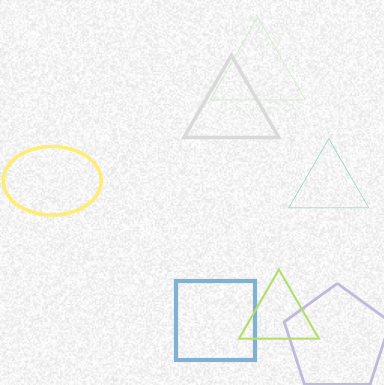[{"shape": "triangle", "thickness": 0.5, "radius": 0.6, "center": [0.854, 0.52]}, {"shape": "pentagon", "thickness": 2, "radius": 0.72, "center": [0.876, 0.119]}, {"shape": "square", "thickness": 3, "radius": 0.52, "center": [0.559, 0.167]}, {"shape": "triangle", "thickness": 1.5, "radius": 0.6, "center": [0.725, 0.18]}, {"shape": "triangle", "thickness": 2.5, "radius": 0.71, "center": [0.601, 0.714]}, {"shape": "triangle", "thickness": 0.5, "radius": 0.71, "center": [0.669, 0.812]}, {"shape": "oval", "thickness": 2.5, "radius": 0.64, "center": [0.136, 0.53]}]